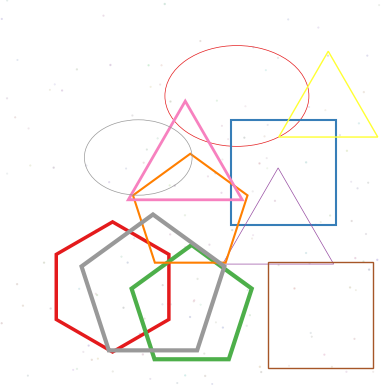[{"shape": "oval", "thickness": 0.5, "radius": 0.93, "center": [0.615, 0.751]}, {"shape": "hexagon", "thickness": 2.5, "radius": 0.84, "center": [0.292, 0.255]}, {"shape": "square", "thickness": 1.5, "radius": 0.68, "center": [0.736, 0.551]}, {"shape": "pentagon", "thickness": 3, "radius": 0.82, "center": [0.498, 0.2]}, {"shape": "triangle", "thickness": 0.5, "radius": 0.83, "center": [0.722, 0.397]}, {"shape": "pentagon", "thickness": 1.5, "radius": 0.78, "center": [0.494, 0.444]}, {"shape": "triangle", "thickness": 1, "radius": 0.74, "center": [0.853, 0.718]}, {"shape": "square", "thickness": 1, "radius": 0.68, "center": [0.832, 0.182]}, {"shape": "triangle", "thickness": 2, "radius": 0.85, "center": [0.481, 0.566]}, {"shape": "oval", "thickness": 0.5, "radius": 0.7, "center": [0.359, 0.591]}, {"shape": "pentagon", "thickness": 3, "radius": 0.98, "center": [0.397, 0.248]}]